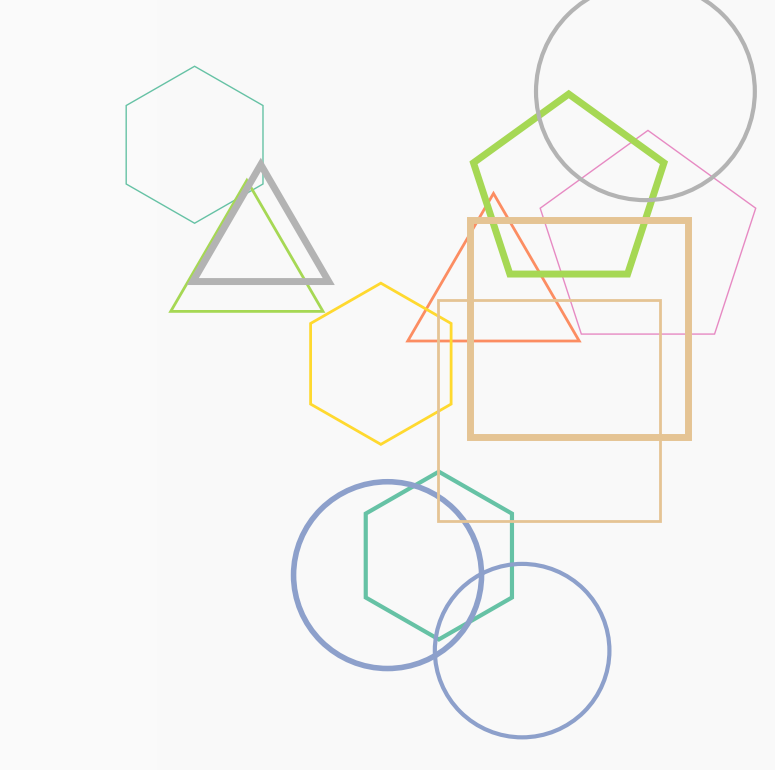[{"shape": "hexagon", "thickness": 0.5, "radius": 0.51, "center": [0.251, 0.812]}, {"shape": "hexagon", "thickness": 1.5, "radius": 0.54, "center": [0.566, 0.278]}, {"shape": "triangle", "thickness": 1, "radius": 0.64, "center": [0.637, 0.621]}, {"shape": "circle", "thickness": 2, "radius": 0.61, "center": [0.5, 0.253]}, {"shape": "circle", "thickness": 1.5, "radius": 0.56, "center": [0.674, 0.155]}, {"shape": "pentagon", "thickness": 0.5, "radius": 0.73, "center": [0.836, 0.684]}, {"shape": "pentagon", "thickness": 2.5, "radius": 0.65, "center": [0.734, 0.749]}, {"shape": "triangle", "thickness": 1, "radius": 0.57, "center": [0.319, 0.652]}, {"shape": "hexagon", "thickness": 1, "radius": 0.52, "center": [0.491, 0.528]}, {"shape": "square", "thickness": 1, "radius": 0.72, "center": [0.708, 0.467]}, {"shape": "square", "thickness": 2.5, "radius": 0.7, "center": [0.747, 0.574]}, {"shape": "triangle", "thickness": 2.5, "radius": 0.51, "center": [0.337, 0.685]}, {"shape": "circle", "thickness": 1.5, "radius": 0.71, "center": [0.833, 0.881]}]